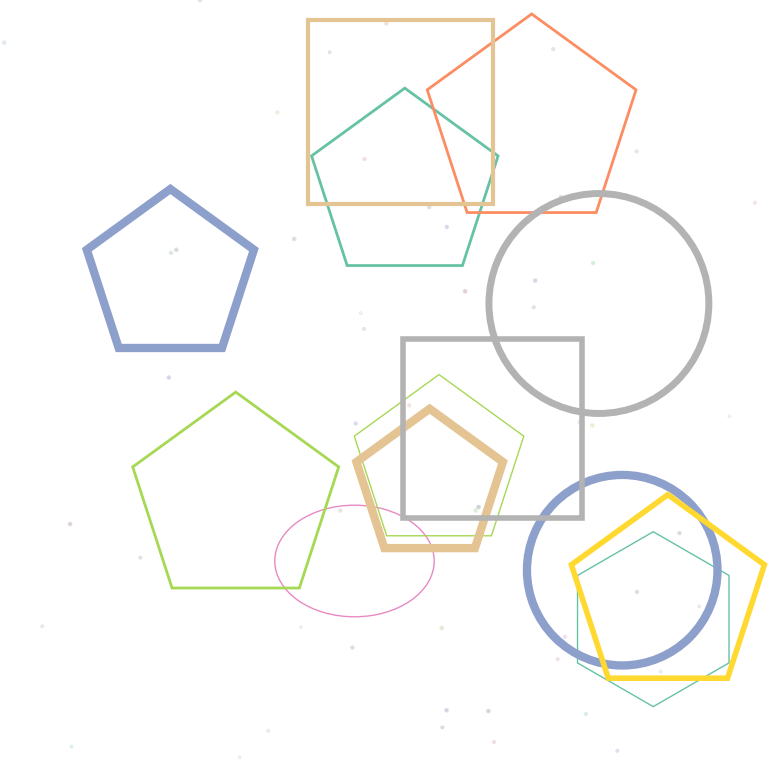[{"shape": "pentagon", "thickness": 1, "radius": 0.64, "center": [0.526, 0.758]}, {"shape": "hexagon", "thickness": 0.5, "radius": 0.57, "center": [0.848, 0.196]}, {"shape": "pentagon", "thickness": 1, "radius": 0.71, "center": [0.69, 0.839]}, {"shape": "circle", "thickness": 3, "radius": 0.62, "center": [0.808, 0.259]}, {"shape": "pentagon", "thickness": 3, "radius": 0.57, "center": [0.221, 0.64]}, {"shape": "oval", "thickness": 0.5, "radius": 0.52, "center": [0.46, 0.271]}, {"shape": "pentagon", "thickness": 0.5, "radius": 0.58, "center": [0.57, 0.398]}, {"shape": "pentagon", "thickness": 1, "radius": 0.7, "center": [0.306, 0.35]}, {"shape": "pentagon", "thickness": 2, "radius": 0.66, "center": [0.867, 0.226]}, {"shape": "pentagon", "thickness": 3, "radius": 0.5, "center": [0.558, 0.369]}, {"shape": "square", "thickness": 1.5, "radius": 0.6, "center": [0.52, 0.855]}, {"shape": "circle", "thickness": 2.5, "radius": 0.71, "center": [0.778, 0.606]}, {"shape": "square", "thickness": 2, "radius": 0.58, "center": [0.64, 0.444]}]